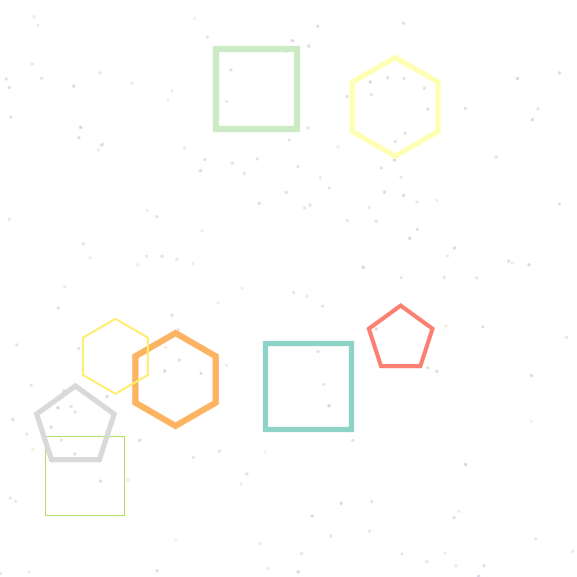[{"shape": "square", "thickness": 2.5, "radius": 0.37, "center": [0.533, 0.331]}, {"shape": "hexagon", "thickness": 2.5, "radius": 0.43, "center": [0.684, 0.814]}, {"shape": "pentagon", "thickness": 2, "radius": 0.29, "center": [0.694, 0.412]}, {"shape": "hexagon", "thickness": 3, "radius": 0.4, "center": [0.304, 0.342]}, {"shape": "square", "thickness": 0.5, "radius": 0.34, "center": [0.146, 0.176]}, {"shape": "pentagon", "thickness": 2.5, "radius": 0.35, "center": [0.131, 0.26]}, {"shape": "square", "thickness": 3, "radius": 0.35, "center": [0.444, 0.845]}, {"shape": "hexagon", "thickness": 1, "radius": 0.32, "center": [0.2, 0.382]}]